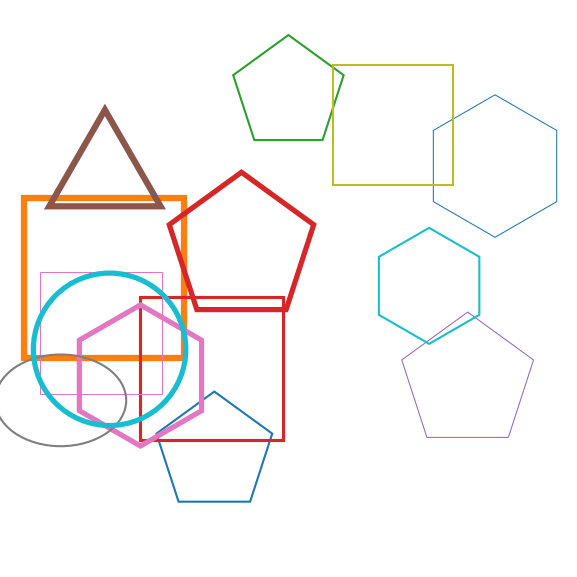[{"shape": "hexagon", "thickness": 0.5, "radius": 0.62, "center": [0.857, 0.712]}, {"shape": "pentagon", "thickness": 1, "radius": 0.53, "center": [0.371, 0.216]}, {"shape": "square", "thickness": 3, "radius": 0.69, "center": [0.18, 0.518]}, {"shape": "pentagon", "thickness": 1, "radius": 0.5, "center": [0.499, 0.838]}, {"shape": "pentagon", "thickness": 2.5, "radius": 0.66, "center": [0.418, 0.569]}, {"shape": "square", "thickness": 1.5, "radius": 0.62, "center": [0.366, 0.361]}, {"shape": "pentagon", "thickness": 0.5, "radius": 0.6, "center": [0.81, 0.339]}, {"shape": "triangle", "thickness": 3, "radius": 0.56, "center": [0.182, 0.698]}, {"shape": "square", "thickness": 0.5, "radius": 0.53, "center": [0.175, 0.422]}, {"shape": "hexagon", "thickness": 2.5, "radius": 0.61, "center": [0.243, 0.349]}, {"shape": "oval", "thickness": 1, "radius": 0.57, "center": [0.105, 0.306]}, {"shape": "square", "thickness": 1, "radius": 0.52, "center": [0.681, 0.782]}, {"shape": "circle", "thickness": 2.5, "radius": 0.66, "center": [0.19, 0.394]}, {"shape": "hexagon", "thickness": 1, "radius": 0.5, "center": [0.743, 0.504]}]